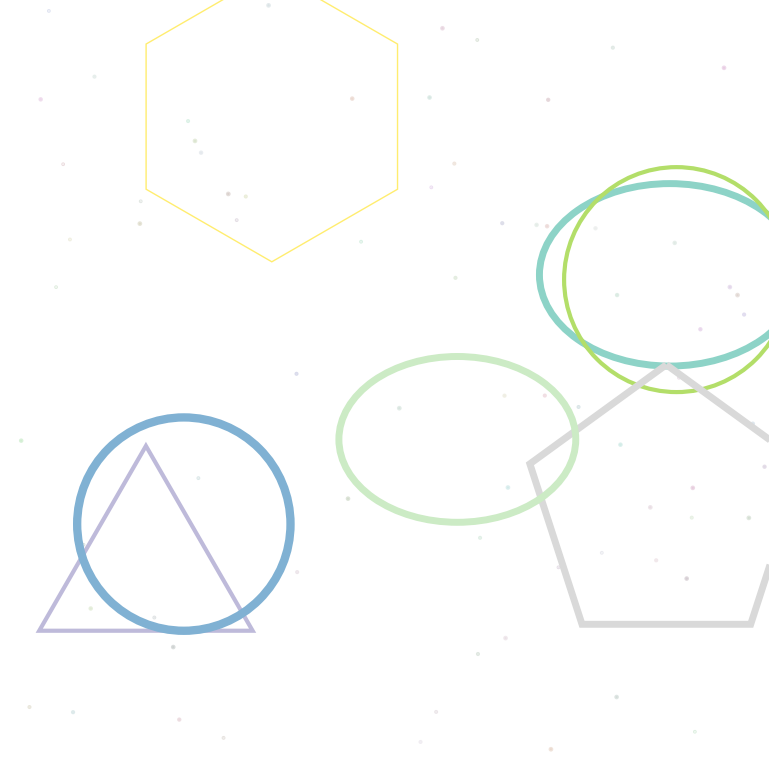[{"shape": "oval", "thickness": 2.5, "radius": 0.85, "center": [0.87, 0.643]}, {"shape": "triangle", "thickness": 1.5, "radius": 0.8, "center": [0.19, 0.261]}, {"shape": "circle", "thickness": 3, "radius": 0.69, "center": [0.239, 0.319]}, {"shape": "circle", "thickness": 1.5, "radius": 0.73, "center": [0.879, 0.637]}, {"shape": "pentagon", "thickness": 2.5, "radius": 0.93, "center": [0.865, 0.34]}, {"shape": "oval", "thickness": 2.5, "radius": 0.77, "center": [0.594, 0.429]}, {"shape": "hexagon", "thickness": 0.5, "radius": 0.94, "center": [0.353, 0.849]}]